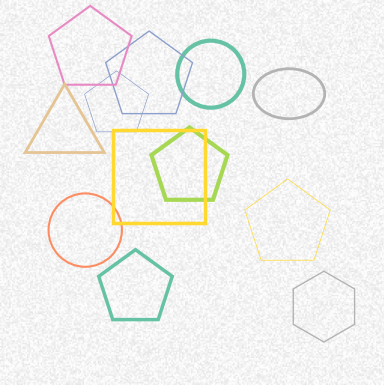[{"shape": "pentagon", "thickness": 2.5, "radius": 0.5, "center": [0.352, 0.251]}, {"shape": "circle", "thickness": 3, "radius": 0.44, "center": [0.547, 0.807]}, {"shape": "circle", "thickness": 1.5, "radius": 0.48, "center": [0.221, 0.402]}, {"shape": "pentagon", "thickness": 0.5, "radius": 0.44, "center": [0.303, 0.728]}, {"shape": "pentagon", "thickness": 1, "radius": 0.59, "center": [0.387, 0.801]}, {"shape": "pentagon", "thickness": 1.5, "radius": 0.57, "center": [0.234, 0.872]}, {"shape": "pentagon", "thickness": 3, "radius": 0.52, "center": [0.492, 0.565]}, {"shape": "pentagon", "thickness": 0.5, "radius": 0.58, "center": [0.747, 0.418]}, {"shape": "square", "thickness": 2.5, "radius": 0.6, "center": [0.413, 0.541]}, {"shape": "triangle", "thickness": 2, "radius": 0.59, "center": [0.168, 0.663]}, {"shape": "oval", "thickness": 2, "radius": 0.46, "center": [0.751, 0.757]}, {"shape": "hexagon", "thickness": 1, "radius": 0.46, "center": [0.841, 0.204]}]